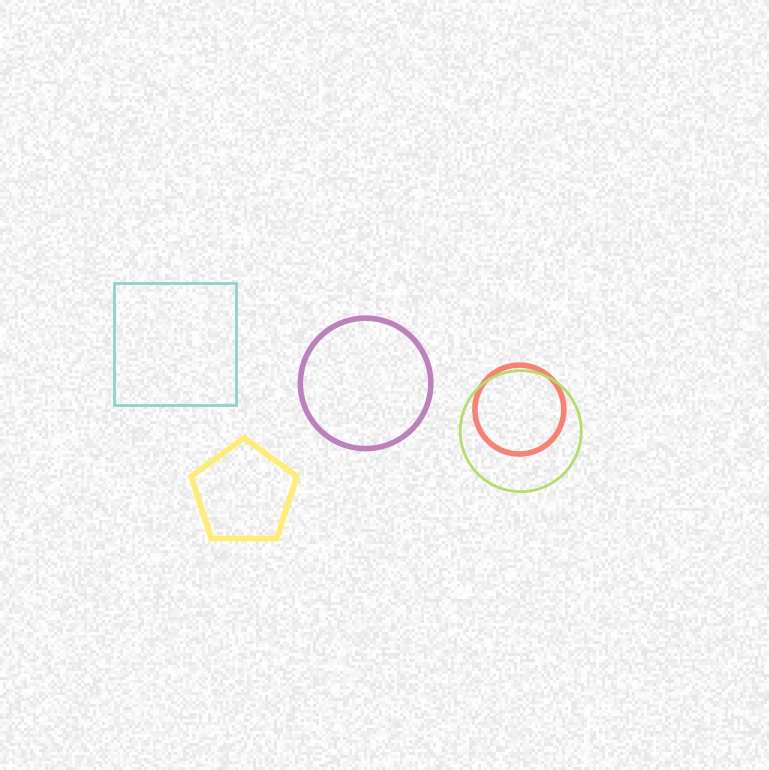[{"shape": "square", "thickness": 1, "radius": 0.4, "center": [0.227, 0.553]}, {"shape": "circle", "thickness": 2, "radius": 0.29, "center": [0.674, 0.468]}, {"shape": "circle", "thickness": 1, "radius": 0.39, "center": [0.676, 0.44]}, {"shape": "circle", "thickness": 2, "radius": 0.42, "center": [0.475, 0.502]}, {"shape": "pentagon", "thickness": 2, "radius": 0.36, "center": [0.317, 0.359]}]